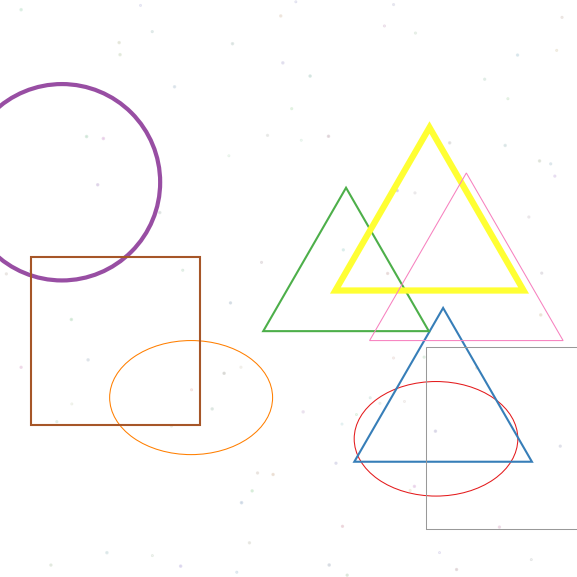[{"shape": "oval", "thickness": 0.5, "radius": 0.71, "center": [0.755, 0.239]}, {"shape": "triangle", "thickness": 1, "radius": 0.89, "center": [0.767, 0.288]}, {"shape": "triangle", "thickness": 1, "radius": 0.83, "center": [0.599, 0.508]}, {"shape": "circle", "thickness": 2, "radius": 0.85, "center": [0.107, 0.684]}, {"shape": "oval", "thickness": 0.5, "radius": 0.71, "center": [0.331, 0.311]}, {"shape": "triangle", "thickness": 3, "radius": 0.94, "center": [0.744, 0.59]}, {"shape": "square", "thickness": 1, "radius": 0.73, "center": [0.2, 0.409]}, {"shape": "triangle", "thickness": 0.5, "radius": 0.97, "center": [0.808, 0.506]}, {"shape": "square", "thickness": 0.5, "radius": 0.79, "center": [0.896, 0.241]}]